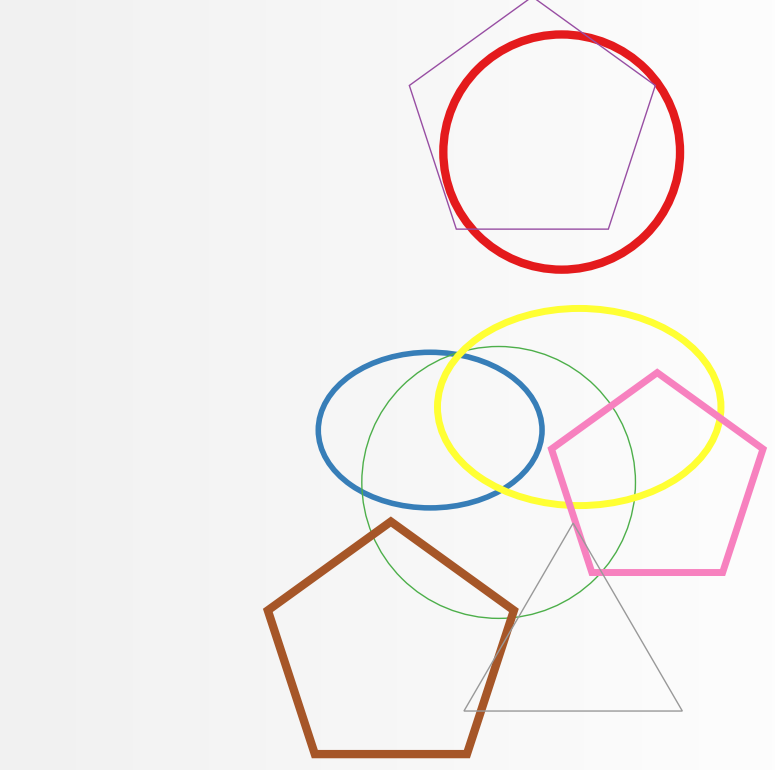[{"shape": "circle", "thickness": 3, "radius": 0.76, "center": [0.725, 0.803]}, {"shape": "oval", "thickness": 2, "radius": 0.72, "center": [0.555, 0.441]}, {"shape": "circle", "thickness": 0.5, "radius": 0.88, "center": [0.643, 0.373]}, {"shape": "pentagon", "thickness": 0.5, "radius": 0.83, "center": [0.687, 0.837]}, {"shape": "oval", "thickness": 2.5, "radius": 0.91, "center": [0.747, 0.471]}, {"shape": "pentagon", "thickness": 3, "radius": 0.83, "center": [0.504, 0.156]}, {"shape": "pentagon", "thickness": 2.5, "radius": 0.72, "center": [0.848, 0.373]}, {"shape": "triangle", "thickness": 0.5, "radius": 0.81, "center": [0.74, 0.158]}]